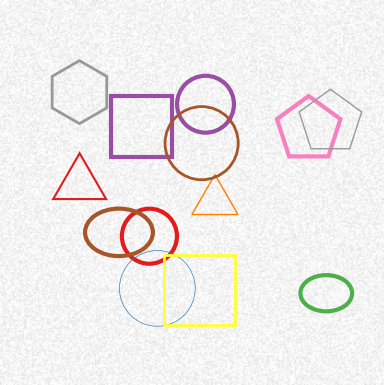[{"shape": "circle", "thickness": 3, "radius": 0.36, "center": [0.388, 0.386]}, {"shape": "triangle", "thickness": 1.5, "radius": 0.4, "center": [0.207, 0.523]}, {"shape": "circle", "thickness": 0.5, "radius": 0.49, "center": [0.409, 0.251]}, {"shape": "oval", "thickness": 3, "radius": 0.34, "center": [0.847, 0.238]}, {"shape": "square", "thickness": 3, "radius": 0.39, "center": [0.368, 0.671]}, {"shape": "circle", "thickness": 3, "radius": 0.37, "center": [0.534, 0.729]}, {"shape": "triangle", "thickness": 1, "radius": 0.35, "center": [0.558, 0.477]}, {"shape": "square", "thickness": 2, "radius": 0.46, "center": [0.518, 0.246]}, {"shape": "circle", "thickness": 2, "radius": 0.48, "center": [0.524, 0.628]}, {"shape": "oval", "thickness": 3, "radius": 0.44, "center": [0.309, 0.396]}, {"shape": "pentagon", "thickness": 3, "radius": 0.43, "center": [0.802, 0.664]}, {"shape": "pentagon", "thickness": 1, "radius": 0.43, "center": [0.858, 0.683]}, {"shape": "hexagon", "thickness": 2, "radius": 0.41, "center": [0.206, 0.761]}]